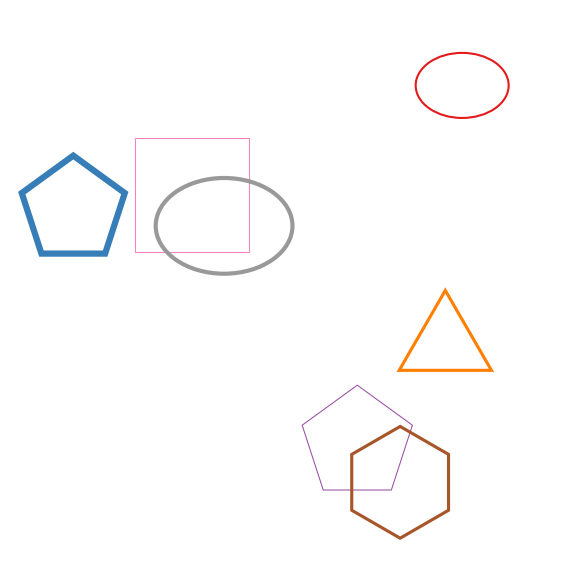[{"shape": "oval", "thickness": 1, "radius": 0.4, "center": [0.8, 0.851]}, {"shape": "pentagon", "thickness": 3, "radius": 0.47, "center": [0.127, 0.636]}, {"shape": "pentagon", "thickness": 0.5, "radius": 0.5, "center": [0.619, 0.232]}, {"shape": "triangle", "thickness": 1.5, "radius": 0.46, "center": [0.771, 0.404]}, {"shape": "hexagon", "thickness": 1.5, "radius": 0.48, "center": [0.693, 0.164]}, {"shape": "square", "thickness": 0.5, "radius": 0.5, "center": [0.333, 0.662]}, {"shape": "oval", "thickness": 2, "radius": 0.59, "center": [0.388, 0.608]}]